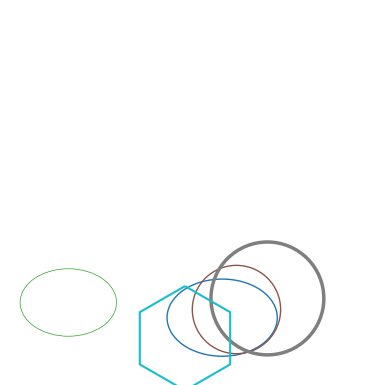[{"shape": "oval", "thickness": 1, "radius": 0.72, "center": [0.577, 0.175]}, {"shape": "oval", "thickness": 0.5, "radius": 0.63, "center": [0.177, 0.214]}, {"shape": "circle", "thickness": 1, "radius": 0.57, "center": [0.614, 0.196]}, {"shape": "circle", "thickness": 2.5, "radius": 0.73, "center": [0.695, 0.225]}, {"shape": "hexagon", "thickness": 1.5, "radius": 0.68, "center": [0.48, 0.121]}]